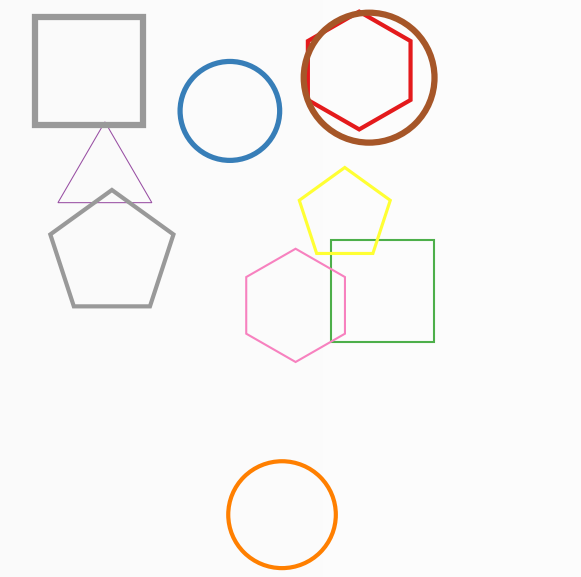[{"shape": "hexagon", "thickness": 2, "radius": 0.51, "center": [0.618, 0.877]}, {"shape": "circle", "thickness": 2.5, "radius": 0.43, "center": [0.395, 0.807]}, {"shape": "square", "thickness": 1, "radius": 0.44, "center": [0.658, 0.496]}, {"shape": "triangle", "thickness": 0.5, "radius": 0.47, "center": [0.18, 0.695]}, {"shape": "circle", "thickness": 2, "radius": 0.46, "center": [0.485, 0.108]}, {"shape": "pentagon", "thickness": 1.5, "radius": 0.41, "center": [0.593, 0.627]}, {"shape": "circle", "thickness": 3, "radius": 0.56, "center": [0.635, 0.865]}, {"shape": "hexagon", "thickness": 1, "radius": 0.49, "center": [0.509, 0.47]}, {"shape": "square", "thickness": 3, "radius": 0.47, "center": [0.153, 0.876]}, {"shape": "pentagon", "thickness": 2, "radius": 0.56, "center": [0.193, 0.559]}]